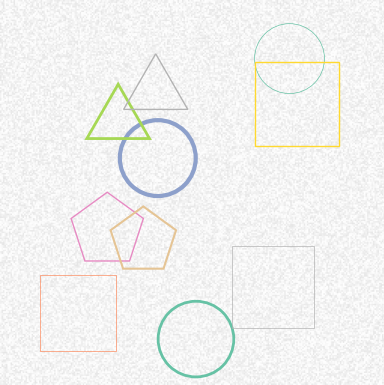[{"shape": "circle", "thickness": 2, "radius": 0.49, "center": [0.509, 0.119]}, {"shape": "circle", "thickness": 0.5, "radius": 0.45, "center": [0.752, 0.848]}, {"shape": "square", "thickness": 0.5, "radius": 0.49, "center": [0.202, 0.188]}, {"shape": "circle", "thickness": 3, "radius": 0.49, "center": [0.41, 0.589]}, {"shape": "pentagon", "thickness": 1, "radius": 0.49, "center": [0.279, 0.402]}, {"shape": "triangle", "thickness": 2, "radius": 0.47, "center": [0.307, 0.687]}, {"shape": "square", "thickness": 1, "radius": 0.55, "center": [0.772, 0.729]}, {"shape": "pentagon", "thickness": 1.5, "radius": 0.45, "center": [0.372, 0.374]}, {"shape": "triangle", "thickness": 1, "radius": 0.48, "center": [0.404, 0.764]}, {"shape": "square", "thickness": 0.5, "radius": 0.53, "center": [0.709, 0.256]}]